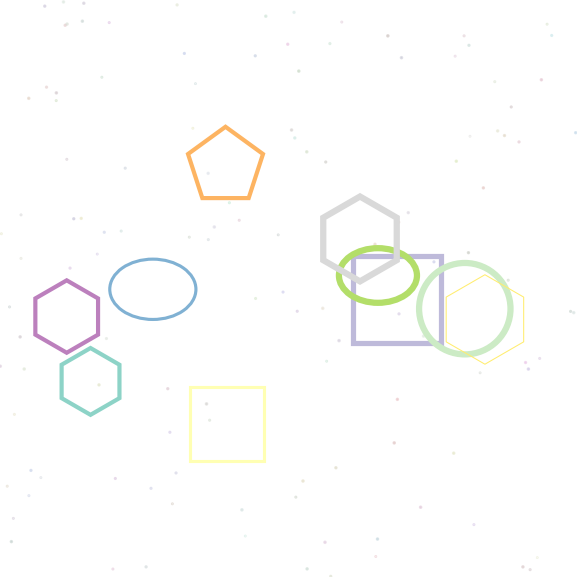[{"shape": "hexagon", "thickness": 2, "radius": 0.29, "center": [0.157, 0.339]}, {"shape": "square", "thickness": 1.5, "radius": 0.32, "center": [0.393, 0.264]}, {"shape": "square", "thickness": 2.5, "radius": 0.38, "center": [0.688, 0.481]}, {"shape": "oval", "thickness": 1.5, "radius": 0.37, "center": [0.265, 0.498]}, {"shape": "pentagon", "thickness": 2, "radius": 0.34, "center": [0.39, 0.711]}, {"shape": "oval", "thickness": 3, "radius": 0.34, "center": [0.654, 0.522]}, {"shape": "hexagon", "thickness": 3, "radius": 0.37, "center": [0.623, 0.585]}, {"shape": "hexagon", "thickness": 2, "radius": 0.31, "center": [0.116, 0.451]}, {"shape": "circle", "thickness": 3, "radius": 0.4, "center": [0.805, 0.465]}, {"shape": "hexagon", "thickness": 0.5, "radius": 0.39, "center": [0.84, 0.446]}]